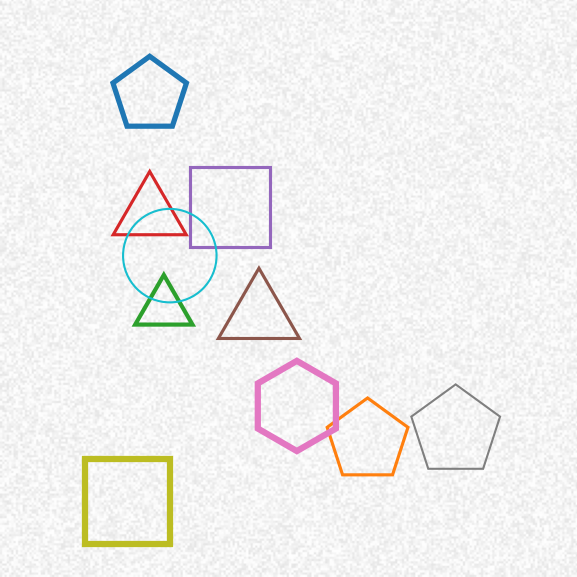[{"shape": "pentagon", "thickness": 2.5, "radius": 0.33, "center": [0.259, 0.835]}, {"shape": "pentagon", "thickness": 1.5, "radius": 0.37, "center": [0.636, 0.236]}, {"shape": "triangle", "thickness": 2, "radius": 0.29, "center": [0.284, 0.466]}, {"shape": "triangle", "thickness": 1.5, "radius": 0.37, "center": [0.259, 0.629]}, {"shape": "square", "thickness": 1.5, "radius": 0.35, "center": [0.398, 0.641]}, {"shape": "triangle", "thickness": 1.5, "radius": 0.41, "center": [0.448, 0.454]}, {"shape": "hexagon", "thickness": 3, "radius": 0.39, "center": [0.514, 0.296]}, {"shape": "pentagon", "thickness": 1, "radius": 0.4, "center": [0.789, 0.253]}, {"shape": "square", "thickness": 3, "radius": 0.37, "center": [0.221, 0.13]}, {"shape": "circle", "thickness": 1, "radius": 0.4, "center": [0.294, 0.556]}]